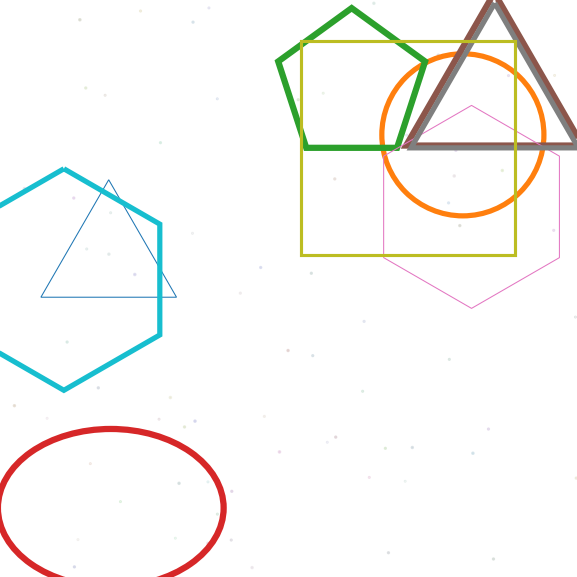[{"shape": "triangle", "thickness": 0.5, "radius": 0.68, "center": [0.188, 0.552]}, {"shape": "circle", "thickness": 2.5, "radius": 0.7, "center": [0.802, 0.766]}, {"shape": "pentagon", "thickness": 3, "radius": 0.67, "center": [0.609, 0.851]}, {"shape": "oval", "thickness": 3, "radius": 0.98, "center": [0.192, 0.12]}, {"shape": "triangle", "thickness": 3, "radius": 0.88, "center": [0.856, 0.835]}, {"shape": "hexagon", "thickness": 0.5, "radius": 0.88, "center": [0.817, 0.641]}, {"shape": "triangle", "thickness": 2.5, "radius": 0.84, "center": [0.857, 0.827]}, {"shape": "square", "thickness": 1.5, "radius": 0.93, "center": [0.707, 0.743]}, {"shape": "hexagon", "thickness": 2.5, "radius": 0.96, "center": [0.111, 0.515]}]